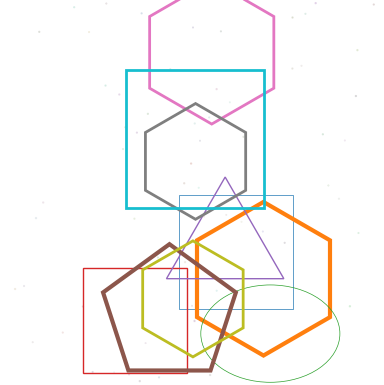[{"shape": "square", "thickness": 0.5, "radius": 0.74, "center": [0.614, 0.344]}, {"shape": "hexagon", "thickness": 3, "radius": 1.0, "center": [0.684, 0.276]}, {"shape": "oval", "thickness": 0.5, "radius": 0.9, "center": [0.702, 0.133]}, {"shape": "square", "thickness": 1, "radius": 0.68, "center": [0.351, 0.168]}, {"shape": "triangle", "thickness": 1, "radius": 0.88, "center": [0.585, 0.364]}, {"shape": "pentagon", "thickness": 3, "radius": 0.91, "center": [0.44, 0.184]}, {"shape": "hexagon", "thickness": 2, "radius": 0.93, "center": [0.55, 0.864]}, {"shape": "hexagon", "thickness": 2, "radius": 0.75, "center": [0.508, 0.581]}, {"shape": "hexagon", "thickness": 2, "radius": 0.75, "center": [0.501, 0.224]}, {"shape": "square", "thickness": 2, "radius": 0.9, "center": [0.505, 0.64]}]